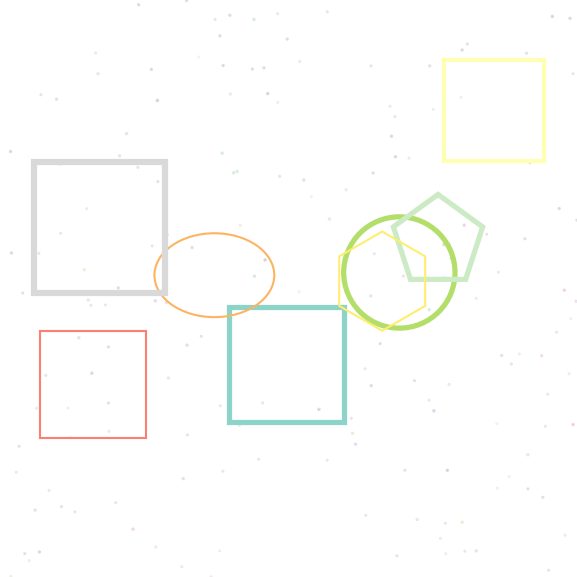[{"shape": "square", "thickness": 2.5, "radius": 0.5, "center": [0.497, 0.368]}, {"shape": "square", "thickness": 2, "radius": 0.44, "center": [0.856, 0.808]}, {"shape": "square", "thickness": 1, "radius": 0.46, "center": [0.161, 0.333]}, {"shape": "oval", "thickness": 1, "radius": 0.52, "center": [0.371, 0.523]}, {"shape": "circle", "thickness": 2.5, "radius": 0.48, "center": [0.692, 0.527]}, {"shape": "square", "thickness": 3, "radius": 0.57, "center": [0.172, 0.606]}, {"shape": "pentagon", "thickness": 2.5, "radius": 0.41, "center": [0.758, 0.581]}, {"shape": "hexagon", "thickness": 1, "radius": 0.43, "center": [0.662, 0.512]}]